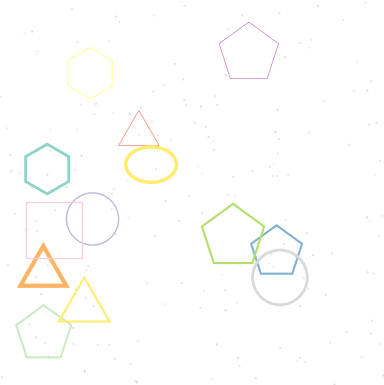[{"shape": "hexagon", "thickness": 2, "radius": 0.32, "center": [0.123, 0.561]}, {"shape": "hexagon", "thickness": 1, "radius": 0.33, "center": [0.234, 0.81]}, {"shape": "circle", "thickness": 1, "radius": 0.34, "center": [0.24, 0.431]}, {"shape": "triangle", "thickness": 0.5, "radius": 0.3, "center": [0.361, 0.652]}, {"shape": "pentagon", "thickness": 1.5, "radius": 0.35, "center": [0.718, 0.345]}, {"shape": "triangle", "thickness": 3, "radius": 0.34, "center": [0.113, 0.292]}, {"shape": "pentagon", "thickness": 1.5, "radius": 0.43, "center": [0.605, 0.385]}, {"shape": "square", "thickness": 1, "radius": 0.37, "center": [0.14, 0.403]}, {"shape": "circle", "thickness": 2, "radius": 0.35, "center": [0.727, 0.279]}, {"shape": "pentagon", "thickness": 0.5, "radius": 0.41, "center": [0.646, 0.861]}, {"shape": "pentagon", "thickness": 1.5, "radius": 0.37, "center": [0.114, 0.132]}, {"shape": "triangle", "thickness": 1.5, "radius": 0.38, "center": [0.219, 0.203]}, {"shape": "oval", "thickness": 2.5, "radius": 0.33, "center": [0.392, 0.572]}]